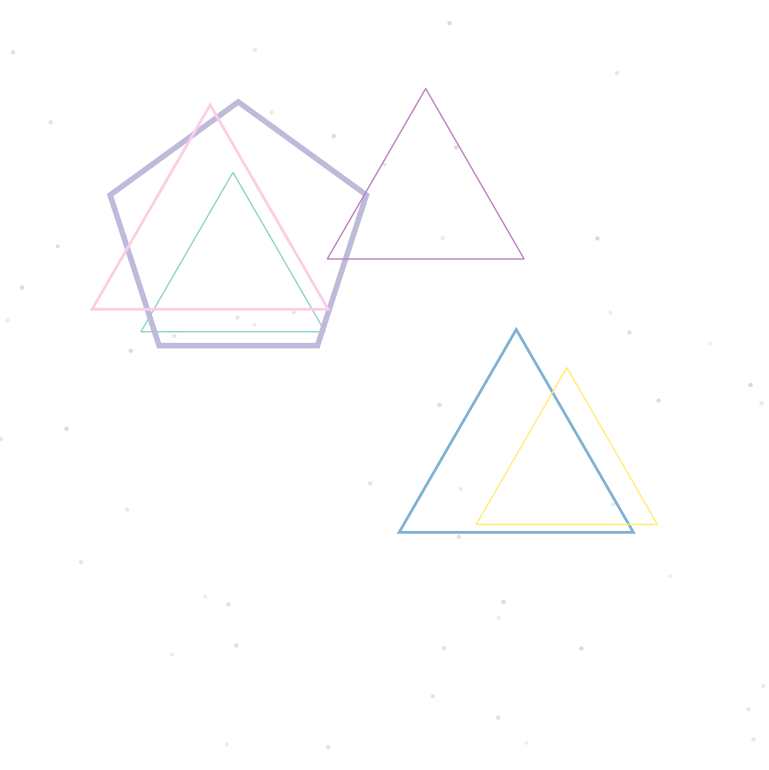[{"shape": "triangle", "thickness": 0.5, "radius": 0.69, "center": [0.303, 0.638]}, {"shape": "pentagon", "thickness": 2, "radius": 0.87, "center": [0.309, 0.693]}, {"shape": "triangle", "thickness": 1, "radius": 0.88, "center": [0.67, 0.396]}, {"shape": "triangle", "thickness": 1, "radius": 0.89, "center": [0.273, 0.687]}, {"shape": "triangle", "thickness": 0.5, "radius": 0.74, "center": [0.553, 0.737]}, {"shape": "triangle", "thickness": 0.5, "radius": 0.68, "center": [0.736, 0.387]}]